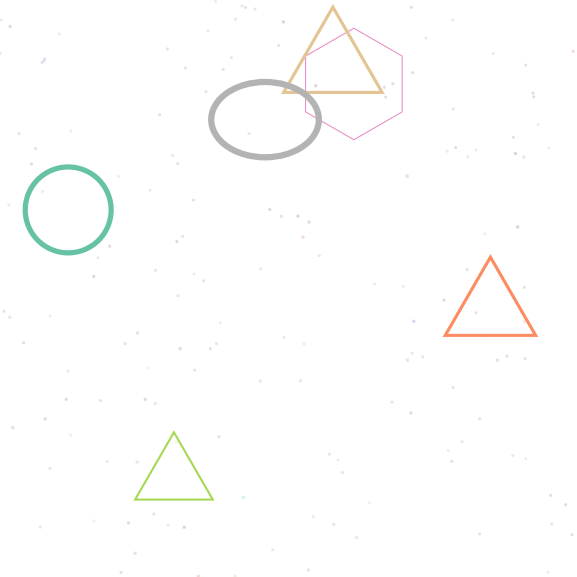[{"shape": "circle", "thickness": 2.5, "radius": 0.37, "center": [0.118, 0.636]}, {"shape": "triangle", "thickness": 1.5, "radius": 0.45, "center": [0.849, 0.464]}, {"shape": "hexagon", "thickness": 0.5, "radius": 0.48, "center": [0.613, 0.854]}, {"shape": "triangle", "thickness": 1, "radius": 0.39, "center": [0.301, 0.173]}, {"shape": "triangle", "thickness": 1.5, "radius": 0.49, "center": [0.576, 0.888]}, {"shape": "oval", "thickness": 3, "radius": 0.47, "center": [0.459, 0.792]}]